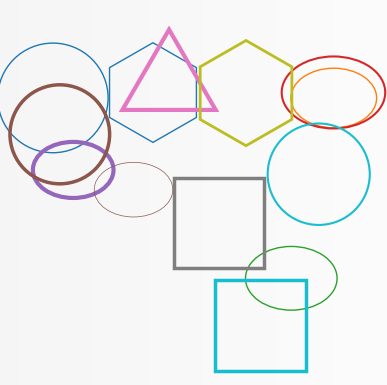[{"shape": "circle", "thickness": 1, "radius": 0.71, "center": [0.137, 0.746]}, {"shape": "hexagon", "thickness": 1, "radius": 0.65, "center": [0.395, 0.76]}, {"shape": "oval", "thickness": 1, "radius": 0.55, "center": [0.861, 0.745]}, {"shape": "oval", "thickness": 1, "radius": 0.59, "center": [0.752, 0.277]}, {"shape": "oval", "thickness": 1.5, "radius": 0.67, "center": [0.861, 0.76]}, {"shape": "oval", "thickness": 3, "radius": 0.52, "center": [0.189, 0.559]}, {"shape": "oval", "thickness": 0.5, "radius": 0.51, "center": [0.345, 0.507]}, {"shape": "circle", "thickness": 2.5, "radius": 0.64, "center": [0.154, 0.651]}, {"shape": "triangle", "thickness": 3, "radius": 0.7, "center": [0.436, 0.784]}, {"shape": "square", "thickness": 2.5, "radius": 0.58, "center": [0.565, 0.421]}, {"shape": "hexagon", "thickness": 2, "radius": 0.68, "center": [0.635, 0.758]}, {"shape": "circle", "thickness": 1.5, "radius": 0.66, "center": [0.822, 0.548]}, {"shape": "square", "thickness": 2.5, "radius": 0.59, "center": [0.673, 0.155]}]